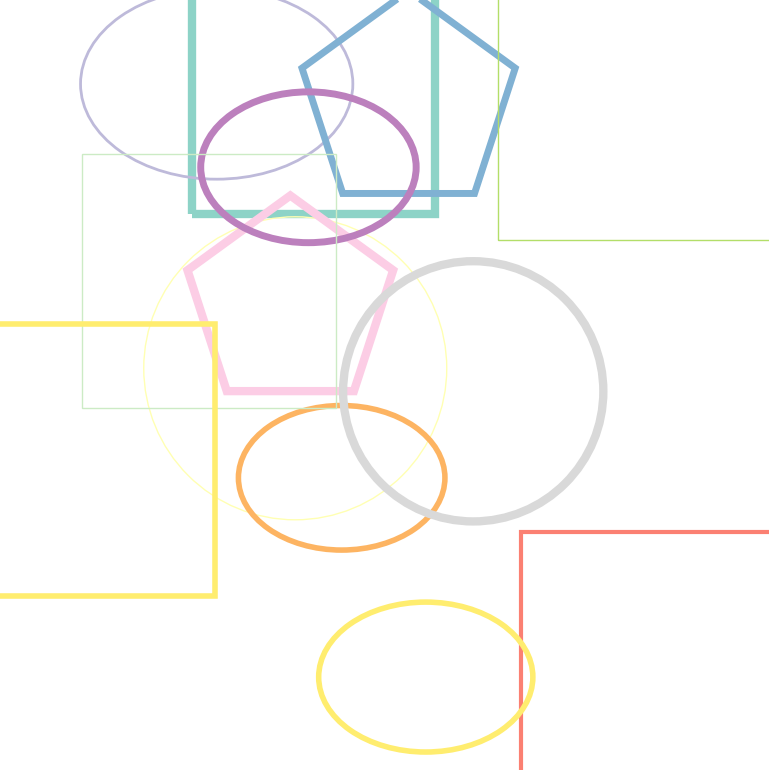[{"shape": "square", "thickness": 3, "radius": 0.79, "center": [0.407, 0.88]}, {"shape": "circle", "thickness": 0.5, "radius": 0.98, "center": [0.383, 0.522]}, {"shape": "oval", "thickness": 1, "radius": 0.88, "center": [0.281, 0.891]}, {"shape": "square", "thickness": 1.5, "radius": 0.96, "center": [0.868, 0.117]}, {"shape": "pentagon", "thickness": 2.5, "radius": 0.73, "center": [0.531, 0.867]}, {"shape": "oval", "thickness": 2, "radius": 0.67, "center": [0.444, 0.379]}, {"shape": "square", "thickness": 0.5, "radius": 0.94, "center": [0.835, 0.877]}, {"shape": "pentagon", "thickness": 3, "radius": 0.7, "center": [0.377, 0.606]}, {"shape": "circle", "thickness": 3, "radius": 0.84, "center": [0.615, 0.492]}, {"shape": "oval", "thickness": 2.5, "radius": 0.7, "center": [0.401, 0.783]}, {"shape": "square", "thickness": 0.5, "radius": 0.82, "center": [0.272, 0.635]}, {"shape": "square", "thickness": 2, "radius": 0.88, "center": [0.103, 0.403]}, {"shape": "oval", "thickness": 2, "radius": 0.7, "center": [0.553, 0.121]}]